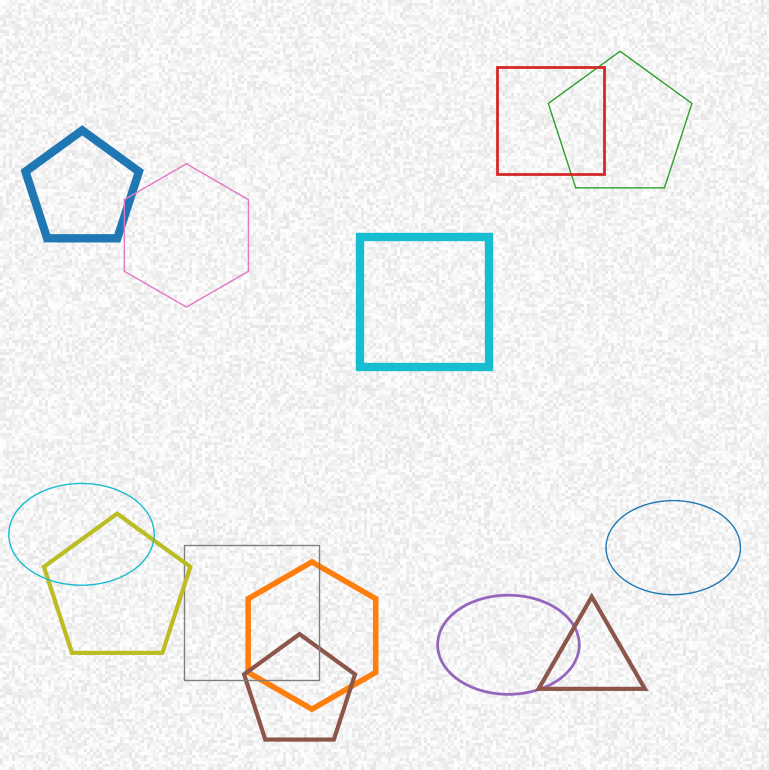[{"shape": "pentagon", "thickness": 3, "radius": 0.39, "center": [0.107, 0.753]}, {"shape": "oval", "thickness": 0.5, "radius": 0.44, "center": [0.874, 0.289]}, {"shape": "hexagon", "thickness": 2, "radius": 0.48, "center": [0.405, 0.175]}, {"shape": "pentagon", "thickness": 0.5, "radius": 0.49, "center": [0.805, 0.835]}, {"shape": "square", "thickness": 1, "radius": 0.35, "center": [0.716, 0.844]}, {"shape": "oval", "thickness": 1, "radius": 0.46, "center": [0.66, 0.163]}, {"shape": "pentagon", "thickness": 1.5, "radius": 0.38, "center": [0.389, 0.101]}, {"shape": "triangle", "thickness": 1.5, "radius": 0.4, "center": [0.769, 0.145]}, {"shape": "hexagon", "thickness": 0.5, "radius": 0.47, "center": [0.242, 0.694]}, {"shape": "square", "thickness": 0.5, "radius": 0.44, "center": [0.326, 0.205]}, {"shape": "pentagon", "thickness": 1.5, "radius": 0.5, "center": [0.152, 0.233]}, {"shape": "square", "thickness": 3, "radius": 0.42, "center": [0.552, 0.608]}, {"shape": "oval", "thickness": 0.5, "radius": 0.47, "center": [0.106, 0.306]}]